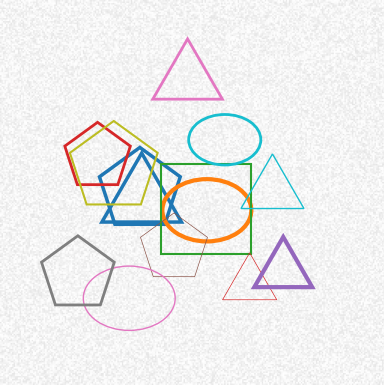[{"shape": "pentagon", "thickness": 2.5, "radius": 0.55, "center": [0.363, 0.507]}, {"shape": "triangle", "thickness": 2.5, "radius": 0.6, "center": [0.368, 0.483]}, {"shape": "oval", "thickness": 3, "radius": 0.58, "center": [0.537, 0.454]}, {"shape": "square", "thickness": 1.5, "radius": 0.58, "center": [0.535, 0.458]}, {"shape": "triangle", "thickness": 0.5, "radius": 0.41, "center": [0.648, 0.262]}, {"shape": "pentagon", "thickness": 2, "radius": 0.45, "center": [0.253, 0.593]}, {"shape": "triangle", "thickness": 3, "radius": 0.43, "center": [0.736, 0.298]}, {"shape": "pentagon", "thickness": 0.5, "radius": 0.46, "center": [0.452, 0.355]}, {"shape": "oval", "thickness": 1, "radius": 0.6, "center": [0.336, 0.225]}, {"shape": "triangle", "thickness": 2, "radius": 0.52, "center": [0.487, 0.795]}, {"shape": "pentagon", "thickness": 2, "radius": 0.5, "center": [0.202, 0.288]}, {"shape": "pentagon", "thickness": 1.5, "radius": 0.6, "center": [0.296, 0.566]}, {"shape": "triangle", "thickness": 1, "radius": 0.47, "center": [0.708, 0.506]}, {"shape": "oval", "thickness": 2, "radius": 0.47, "center": [0.584, 0.637]}]